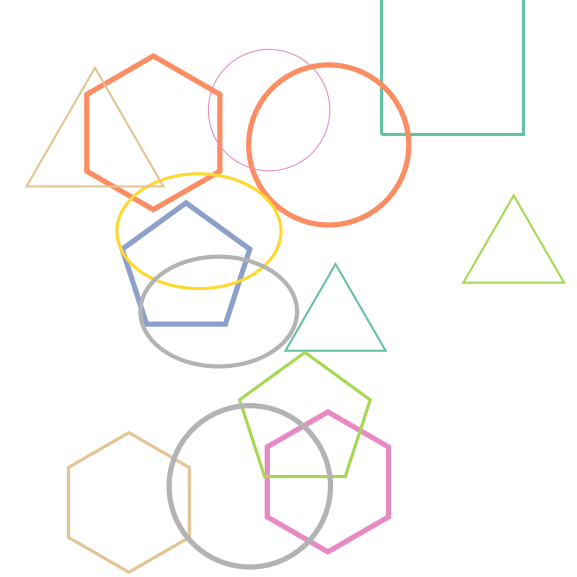[{"shape": "square", "thickness": 1.5, "radius": 0.61, "center": [0.782, 0.89]}, {"shape": "triangle", "thickness": 1, "radius": 0.5, "center": [0.581, 0.442]}, {"shape": "circle", "thickness": 2.5, "radius": 0.69, "center": [0.569, 0.748]}, {"shape": "hexagon", "thickness": 2.5, "radius": 0.66, "center": [0.266, 0.769]}, {"shape": "pentagon", "thickness": 2.5, "radius": 0.58, "center": [0.322, 0.532]}, {"shape": "hexagon", "thickness": 2.5, "radius": 0.61, "center": [0.568, 0.165]}, {"shape": "circle", "thickness": 0.5, "radius": 0.53, "center": [0.466, 0.808]}, {"shape": "pentagon", "thickness": 1.5, "radius": 0.59, "center": [0.528, 0.27]}, {"shape": "triangle", "thickness": 1, "radius": 0.5, "center": [0.889, 0.56]}, {"shape": "oval", "thickness": 1.5, "radius": 0.71, "center": [0.344, 0.599]}, {"shape": "triangle", "thickness": 1, "radius": 0.68, "center": [0.164, 0.745]}, {"shape": "hexagon", "thickness": 1.5, "radius": 0.6, "center": [0.223, 0.129]}, {"shape": "circle", "thickness": 2.5, "radius": 0.7, "center": [0.433, 0.157]}, {"shape": "oval", "thickness": 2, "radius": 0.68, "center": [0.379, 0.46]}]